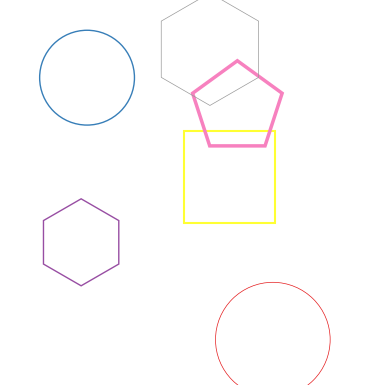[{"shape": "circle", "thickness": 0.5, "radius": 0.74, "center": [0.709, 0.118]}, {"shape": "circle", "thickness": 1, "radius": 0.62, "center": [0.226, 0.798]}, {"shape": "hexagon", "thickness": 1, "radius": 0.56, "center": [0.211, 0.371]}, {"shape": "square", "thickness": 1.5, "radius": 0.6, "center": [0.596, 0.54]}, {"shape": "pentagon", "thickness": 2.5, "radius": 0.61, "center": [0.617, 0.72]}, {"shape": "hexagon", "thickness": 0.5, "radius": 0.73, "center": [0.545, 0.872]}]